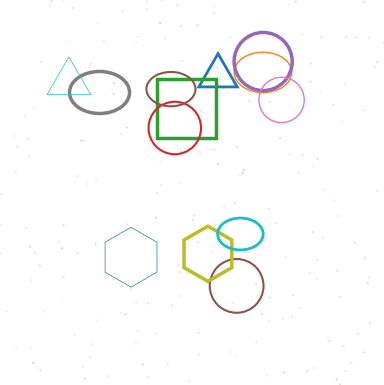[{"shape": "hexagon", "thickness": 0.5, "radius": 0.39, "center": [0.34, 0.332]}, {"shape": "triangle", "thickness": 2, "radius": 0.29, "center": [0.566, 0.803]}, {"shape": "oval", "thickness": 1, "radius": 0.37, "center": [0.683, 0.812]}, {"shape": "square", "thickness": 2.5, "radius": 0.39, "center": [0.484, 0.718]}, {"shape": "circle", "thickness": 1.5, "radius": 0.34, "center": [0.454, 0.668]}, {"shape": "circle", "thickness": 2.5, "radius": 0.38, "center": [0.684, 0.84]}, {"shape": "circle", "thickness": 1.5, "radius": 0.35, "center": [0.615, 0.257]}, {"shape": "oval", "thickness": 1.5, "radius": 0.32, "center": [0.444, 0.769]}, {"shape": "circle", "thickness": 1, "radius": 0.29, "center": [0.731, 0.74]}, {"shape": "oval", "thickness": 2.5, "radius": 0.39, "center": [0.259, 0.76]}, {"shape": "hexagon", "thickness": 2.5, "radius": 0.36, "center": [0.54, 0.341]}, {"shape": "oval", "thickness": 2, "radius": 0.3, "center": [0.624, 0.392]}, {"shape": "triangle", "thickness": 0.5, "radius": 0.33, "center": [0.179, 0.787]}]